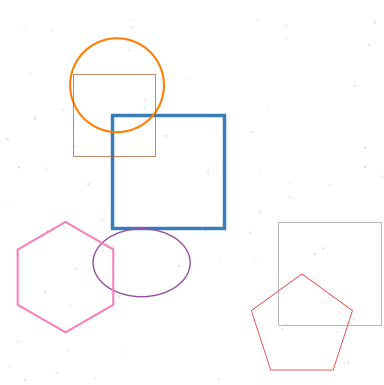[{"shape": "pentagon", "thickness": 0.5, "radius": 0.69, "center": [0.784, 0.151]}, {"shape": "square", "thickness": 2.5, "radius": 0.73, "center": [0.436, 0.554]}, {"shape": "oval", "thickness": 1, "radius": 0.63, "center": [0.368, 0.318]}, {"shape": "circle", "thickness": 1.5, "radius": 0.61, "center": [0.304, 0.779]}, {"shape": "square", "thickness": 0.5, "radius": 0.54, "center": [0.297, 0.701]}, {"shape": "hexagon", "thickness": 1.5, "radius": 0.72, "center": [0.17, 0.28]}, {"shape": "square", "thickness": 0.5, "radius": 0.67, "center": [0.856, 0.29]}]